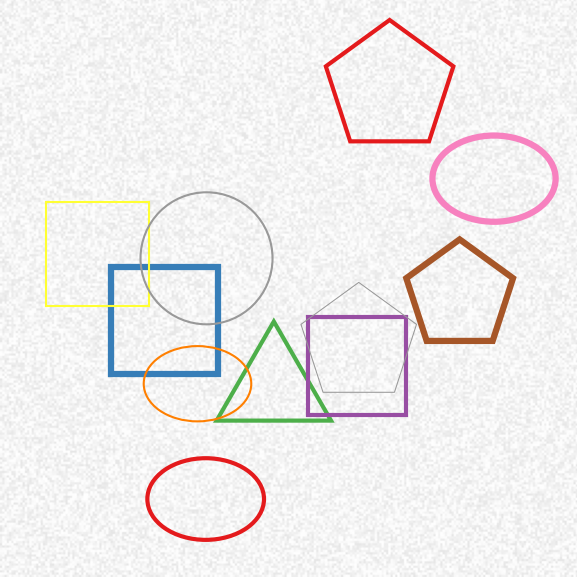[{"shape": "pentagon", "thickness": 2, "radius": 0.58, "center": [0.675, 0.848]}, {"shape": "oval", "thickness": 2, "radius": 0.5, "center": [0.356, 0.135]}, {"shape": "square", "thickness": 3, "radius": 0.47, "center": [0.285, 0.444]}, {"shape": "triangle", "thickness": 2, "radius": 0.57, "center": [0.474, 0.328]}, {"shape": "square", "thickness": 2, "radius": 0.42, "center": [0.618, 0.366]}, {"shape": "oval", "thickness": 1, "radius": 0.47, "center": [0.342, 0.335]}, {"shape": "square", "thickness": 1, "radius": 0.45, "center": [0.169, 0.559]}, {"shape": "pentagon", "thickness": 3, "radius": 0.49, "center": [0.796, 0.487]}, {"shape": "oval", "thickness": 3, "radius": 0.53, "center": [0.855, 0.69]}, {"shape": "circle", "thickness": 1, "radius": 0.57, "center": [0.358, 0.552]}, {"shape": "pentagon", "thickness": 0.5, "radius": 0.53, "center": [0.621, 0.405]}]